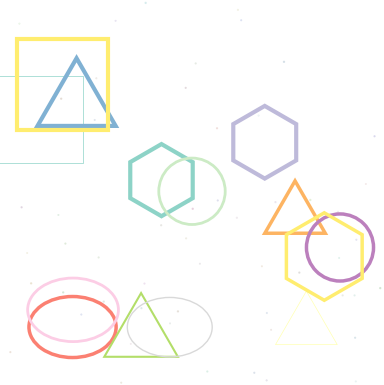[{"shape": "hexagon", "thickness": 3, "radius": 0.47, "center": [0.419, 0.532]}, {"shape": "square", "thickness": 0.5, "radius": 0.57, "center": [0.103, 0.69]}, {"shape": "triangle", "thickness": 0.5, "radius": 0.46, "center": [0.796, 0.151]}, {"shape": "hexagon", "thickness": 3, "radius": 0.47, "center": [0.688, 0.631]}, {"shape": "oval", "thickness": 2.5, "radius": 0.57, "center": [0.188, 0.151]}, {"shape": "triangle", "thickness": 3, "radius": 0.59, "center": [0.199, 0.732]}, {"shape": "triangle", "thickness": 2.5, "radius": 0.45, "center": [0.766, 0.439]}, {"shape": "triangle", "thickness": 1.5, "radius": 0.55, "center": [0.366, 0.128]}, {"shape": "oval", "thickness": 2, "radius": 0.59, "center": [0.19, 0.195]}, {"shape": "oval", "thickness": 1, "radius": 0.55, "center": [0.441, 0.15]}, {"shape": "circle", "thickness": 2.5, "radius": 0.44, "center": [0.883, 0.357]}, {"shape": "circle", "thickness": 2, "radius": 0.43, "center": [0.499, 0.503]}, {"shape": "hexagon", "thickness": 2.5, "radius": 0.57, "center": [0.842, 0.334]}, {"shape": "square", "thickness": 3, "radius": 0.59, "center": [0.163, 0.781]}]